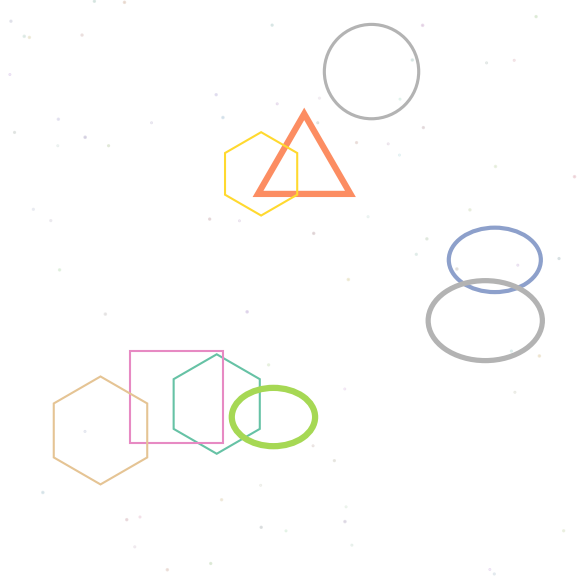[{"shape": "hexagon", "thickness": 1, "radius": 0.43, "center": [0.375, 0.3]}, {"shape": "triangle", "thickness": 3, "radius": 0.46, "center": [0.527, 0.71]}, {"shape": "oval", "thickness": 2, "radius": 0.4, "center": [0.857, 0.549]}, {"shape": "square", "thickness": 1, "radius": 0.4, "center": [0.306, 0.312]}, {"shape": "oval", "thickness": 3, "radius": 0.36, "center": [0.473, 0.277]}, {"shape": "hexagon", "thickness": 1, "radius": 0.36, "center": [0.452, 0.698]}, {"shape": "hexagon", "thickness": 1, "radius": 0.47, "center": [0.174, 0.254]}, {"shape": "oval", "thickness": 2.5, "radius": 0.49, "center": [0.84, 0.444]}, {"shape": "circle", "thickness": 1.5, "radius": 0.41, "center": [0.643, 0.875]}]